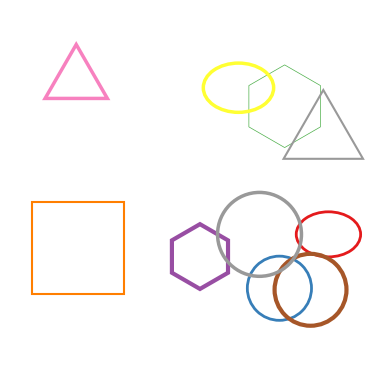[{"shape": "oval", "thickness": 2, "radius": 0.42, "center": [0.853, 0.391]}, {"shape": "circle", "thickness": 2, "radius": 0.42, "center": [0.726, 0.251]}, {"shape": "hexagon", "thickness": 0.5, "radius": 0.54, "center": [0.739, 0.724]}, {"shape": "hexagon", "thickness": 3, "radius": 0.42, "center": [0.519, 0.334]}, {"shape": "square", "thickness": 1.5, "radius": 0.6, "center": [0.202, 0.356]}, {"shape": "oval", "thickness": 2.5, "radius": 0.46, "center": [0.619, 0.772]}, {"shape": "circle", "thickness": 3, "radius": 0.47, "center": [0.807, 0.247]}, {"shape": "triangle", "thickness": 2.5, "radius": 0.47, "center": [0.198, 0.791]}, {"shape": "circle", "thickness": 2.5, "radius": 0.54, "center": [0.674, 0.391]}, {"shape": "triangle", "thickness": 1.5, "radius": 0.6, "center": [0.84, 0.647]}]